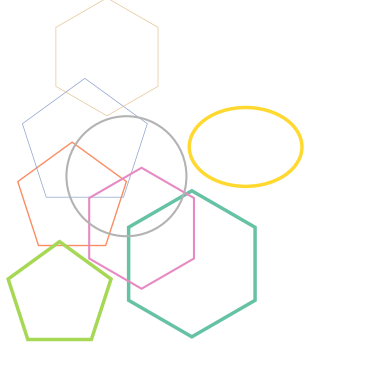[{"shape": "hexagon", "thickness": 2.5, "radius": 0.95, "center": [0.498, 0.315]}, {"shape": "pentagon", "thickness": 1, "radius": 0.74, "center": [0.187, 0.482]}, {"shape": "pentagon", "thickness": 0.5, "radius": 0.85, "center": [0.22, 0.626]}, {"shape": "hexagon", "thickness": 1.5, "radius": 0.79, "center": [0.368, 0.407]}, {"shape": "pentagon", "thickness": 2.5, "radius": 0.7, "center": [0.155, 0.232]}, {"shape": "oval", "thickness": 2.5, "radius": 0.73, "center": [0.638, 0.618]}, {"shape": "hexagon", "thickness": 0.5, "radius": 0.77, "center": [0.278, 0.852]}, {"shape": "circle", "thickness": 1.5, "radius": 0.78, "center": [0.328, 0.542]}]